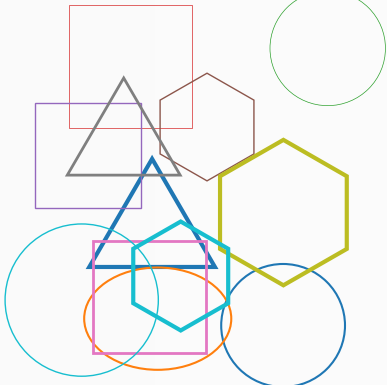[{"shape": "triangle", "thickness": 3, "radius": 0.94, "center": [0.393, 0.4]}, {"shape": "circle", "thickness": 1.5, "radius": 0.8, "center": [0.731, 0.155]}, {"shape": "oval", "thickness": 1.5, "radius": 0.95, "center": [0.407, 0.172]}, {"shape": "circle", "thickness": 0.5, "radius": 0.74, "center": [0.846, 0.875]}, {"shape": "square", "thickness": 0.5, "radius": 0.79, "center": [0.337, 0.828]}, {"shape": "square", "thickness": 1, "radius": 0.68, "center": [0.228, 0.597]}, {"shape": "hexagon", "thickness": 1, "radius": 0.7, "center": [0.534, 0.67]}, {"shape": "square", "thickness": 2, "radius": 0.72, "center": [0.386, 0.229]}, {"shape": "triangle", "thickness": 2, "radius": 0.84, "center": [0.319, 0.629]}, {"shape": "hexagon", "thickness": 3, "radius": 0.94, "center": [0.731, 0.448]}, {"shape": "hexagon", "thickness": 3, "radius": 0.71, "center": [0.466, 0.283]}, {"shape": "circle", "thickness": 1, "radius": 0.99, "center": [0.211, 0.221]}]